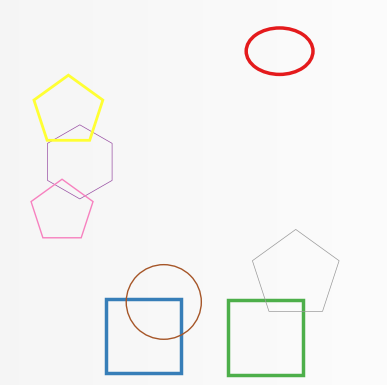[{"shape": "oval", "thickness": 2.5, "radius": 0.43, "center": [0.722, 0.867]}, {"shape": "square", "thickness": 2.5, "radius": 0.48, "center": [0.37, 0.127]}, {"shape": "square", "thickness": 2.5, "radius": 0.48, "center": [0.686, 0.123]}, {"shape": "hexagon", "thickness": 0.5, "radius": 0.48, "center": [0.206, 0.58]}, {"shape": "pentagon", "thickness": 2, "radius": 0.47, "center": [0.176, 0.711]}, {"shape": "circle", "thickness": 1, "radius": 0.48, "center": [0.423, 0.216]}, {"shape": "pentagon", "thickness": 1, "radius": 0.42, "center": [0.16, 0.45]}, {"shape": "pentagon", "thickness": 0.5, "radius": 0.59, "center": [0.763, 0.286]}]